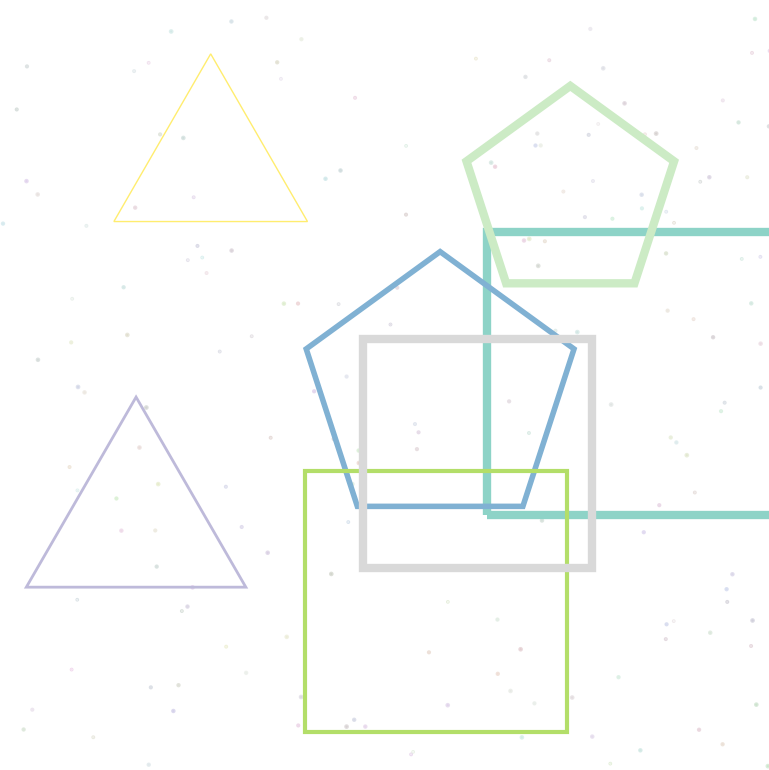[{"shape": "square", "thickness": 3, "radius": 0.92, "center": [0.816, 0.515]}, {"shape": "triangle", "thickness": 1, "radius": 0.82, "center": [0.177, 0.32]}, {"shape": "pentagon", "thickness": 2, "radius": 0.91, "center": [0.572, 0.49]}, {"shape": "square", "thickness": 1.5, "radius": 0.85, "center": [0.566, 0.219]}, {"shape": "square", "thickness": 3, "radius": 0.74, "center": [0.62, 0.411]}, {"shape": "pentagon", "thickness": 3, "radius": 0.71, "center": [0.741, 0.747]}, {"shape": "triangle", "thickness": 0.5, "radius": 0.73, "center": [0.274, 0.785]}]